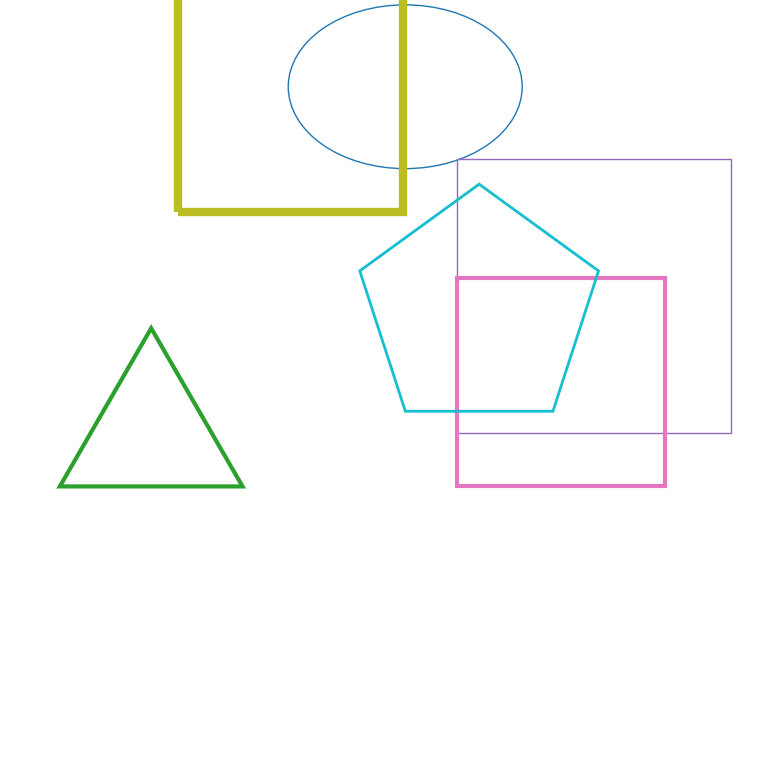[{"shape": "oval", "thickness": 0.5, "radius": 0.76, "center": [0.526, 0.887]}, {"shape": "triangle", "thickness": 1.5, "radius": 0.68, "center": [0.196, 0.437]}, {"shape": "square", "thickness": 0.5, "radius": 0.89, "center": [0.771, 0.615]}, {"shape": "square", "thickness": 1.5, "radius": 0.68, "center": [0.728, 0.504]}, {"shape": "square", "thickness": 3, "radius": 0.73, "center": [0.377, 0.871]}, {"shape": "pentagon", "thickness": 1, "radius": 0.82, "center": [0.622, 0.598]}]